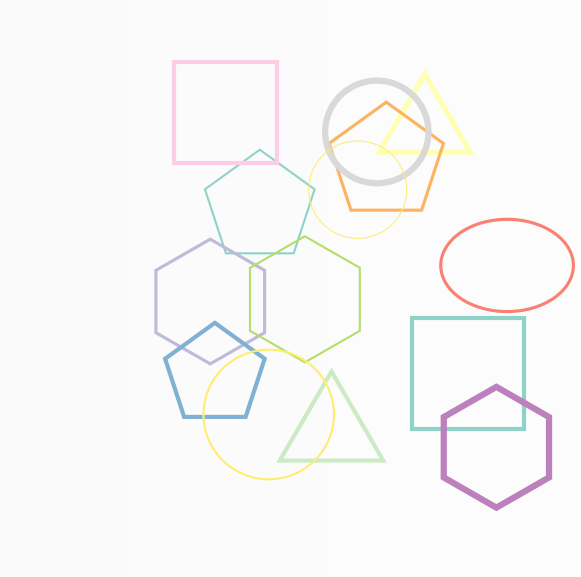[{"shape": "square", "thickness": 2, "radius": 0.48, "center": [0.805, 0.353]}, {"shape": "pentagon", "thickness": 1, "radius": 0.5, "center": [0.447, 0.641]}, {"shape": "triangle", "thickness": 2.5, "radius": 0.45, "center": [0.731, 0.781]}, {"shape": "hexagon", "thickness": 1.5, "radius": 0.54, "center": [0.362, 0.477]}, {"shape": "oval", "thickness": 1.5, "radius": 0.57, "center": [0.872, 0.539]}, {"shape": "pentagon", "thickness": 2, "radius": 0.45, "center": [0.37, 0.35]}, {"shape": "pentagon", "thickness": 1.5, "radius": 0.52, "center": [0.665, 0.719]}, {"shape": "hexagon", "thickness": 1, "radius": 0.55, "center": [0.525, 0.481]}, {"shape": "square", "thickness": 2, "radius": 0.44, "center": [0.388, 0.804]}, {"shape": "circle", "thickness": 3, "radius": 0.44, "center": [0.648, 0.771]}, {"shape": "hexagon", "thickness": 3, "radius": 0.52, "center": [0.854, 0.225]}, {"shape": "triangle", "thickness": 2, "radius": 0.51, "center": [0.57, 0.253]}, {"shape": "circle", "thickness": 0.5, "radius": 0.42, "center": [0.615, 0.671]}, {"shape": "circle", "thickness": 1, "radius": 0.56, "center": [0.462, 0.281]}]